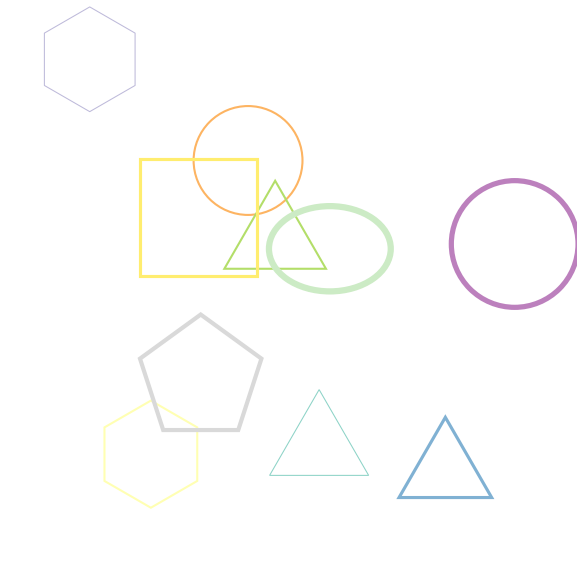[{"shape": "triangle", "thickness": 0.5, "radius": 0.49, "center": [0.553, 0.225]}, {"shape": "hexagon", "thickness": 1, "radius": 0.46, "center": [0.261, 0.213]}, {"shape": "hexagon", "thickness": 0.5, "radius": 0.45, "center": [0.155, 0.896]}, {"shape": "triangle", "thickness": 1.5, "radius": 0.46, "center": [0.771, 0.184]}, {"shape": "circle", "thickness": 1, "radius": 0.47, "center": [0.43, 0.721]}, {"shape": "triangle", "thickness": 1, "radius": 0.51, "center": [0.476, 0.585]}, {"shape": "pentagon", "thickness": 2, "radius": 0.55, "center": [0.348, 0.344]}, {"shape": "circle", "thickness": 2.5, "radius": 0.55, "center": [0.891, 0.577]}, {"shape": "oval", "thickness": 3, "radius": 0.53, "center": [0.571, 0.568]}, {"shape": "square", "thickness": 1.5, "radius": 0.51, "center": [0.343, 0.622]}]